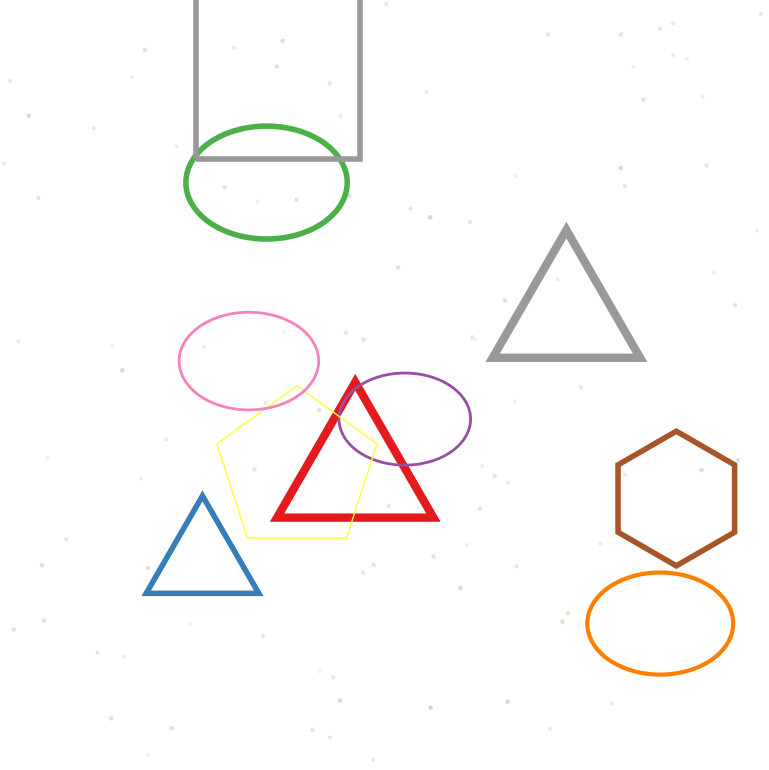[{"shape": "triangle", "thickness": 3, "radius": 0.59, "center": [0.461, 0.386]}, {"shape": "triangle", "thickness": 2, "radius": 0.42, "center": [0.263, 0.272]}, {"shape": "oval", "thickness": 2, "radius": 0.52, "center": [0.346, 0.763]}, {"shape": "oval", "thickness": 1, "radius": 0.43, "center": [0.526, 0.456]}, {"shape": "oval", "thickness": 1.5, "radius": 0.47, "center": [0.857, 0.19]}, {"shape": "pentagon", "thickness": 0.5, "radius": 0.55, "center": [0.386, 0.39]}, {"shape": "hexagon", "thickness": 2, "radius": 0.44, "center": [0.878, 0.353]}, {"shape": "oval", "thickness": 1, "radius": 0.45, "center": [0.323, 0.531]}, {"shape": "square", "thickness": 2, "radius": 0.53, "center": [0.361, 0.9]}, {"shape": "triangle", "thickness": 3, "radius": 0.55, "center": [0.736, 0.591]}]